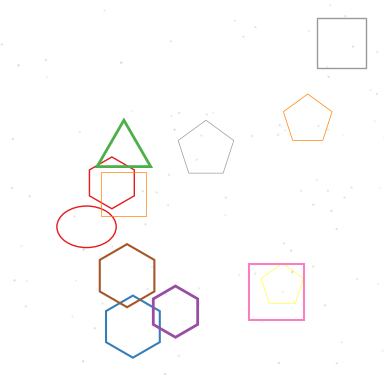[{"shape": "oval", "thickness": 1, "radius": 0.39, "center": [0.225, 0.411]}, {"shape": "hexagon", "thickness": 1, "radius": 0.34, "center": [0.291, 0.525]}, {"shape": "hexagon", "thickness": 1.5, "radius": 0.4, "center": [0.345, 0.152]}, {"shape": "triangle", "thickness": 2, "radius": 0.4, "center": [0.322, 0.607]}, {"shape": "hexagon", "thickness": 2, "radius": 0.33, "center": [0.456, 0.191]}, {"shape": "square", "thickness": 0.5, "radius": 0.29, "center": [0.32, 0.495]}, {"shape": "pentagon", "thickness": 0.5, "radius": 0.33, "center": [0.799, 0.689]}, {"shape": "pentagon", "thickness": 0.5, "radius": 0.29, "center": [0.733, 0.259]}, {"shape": "hexagon", "thickness": 1.5, "radius": 0.41, "center": [0.33, 0.284]}, {"shape": "square", "thickness": 1.5, "radius": 0.36, "center": [0.718, 0.241]}, {"shape": "square", "thickness": 1, "radius": 0.32, "center": [0.887, 0.889]}, {"shape": "pentagon", "thickness": 0.5, "radius": 0.38, "center": [0.535, 0.612]}]